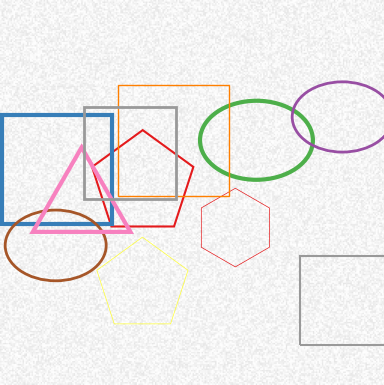[{"shape": "hexagon", "thickness": 0.5, "radius": 0.51, "center": [0.611, 0.409]}, {"shape": "pentagon", "thickness": 1.5, "radius": 0.69, "center": [0.371, 0.524]}, {"shape": "square", "thickness": 3, "radius": 0.71, "center": [0.148, 0.56]}, {"shape": "oval", "thickness": 3, "radius": 0.73, "center": [0.666, 0.636]}, {"shape": "oval", "thickness": 2, "radius": 0.65, "center": [0.889, 0.696]}, {"shape": "square", "thickness": 1, "radius": 0.72, "center": [0.45, 0.636]}, {"shape": "pentagon", "thickness": 0.5, "radius": 0.62, "center": [0.37, 0.26]}, {"shape": "oval", "thickness": 2, "radius": 0.66, "center": [0.145, 0.363]}, {"shape": "triangle", "thickness": 3, "radius": 0.73, "center": [0.212, 0.471]}, {"shape": "square", "thickness": 2, "radius": 0.59, "center": [0.338, 0.603]}, {"shape": "square", "thickness": 1.5, "radius": 0.58, "center": [0.895, 0.219]}]